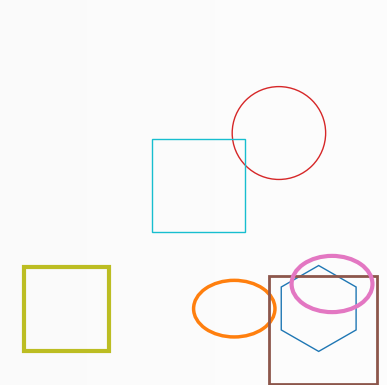[{"shape": "hexagon", "thickness": 1, "radius": 0.56, "center": [0.822, 0.199]}, {"shape": "oval", "thickness": 2.5, "radius": 0.53, "center": [0.605, 0.198]}, {"shape": "circle", "thickness": 1, "radius": 0.6, "center": [0.72, 0.654]}, {"shape": "square", "thickness": 2, "radius": 0.7, "center": [0.834, 0.143]}, {"shape": "oval", "thickness": 3, "radius": 0.52, "center": [0.857, 0.262]}, {"shape": "square", "thickness": 3, "radius": 0.54, "center": [0.172, 0.198]}, {"shape": "square", "thickness": 1, "radius": 0.6, "center": [0.512, 0.518]}]